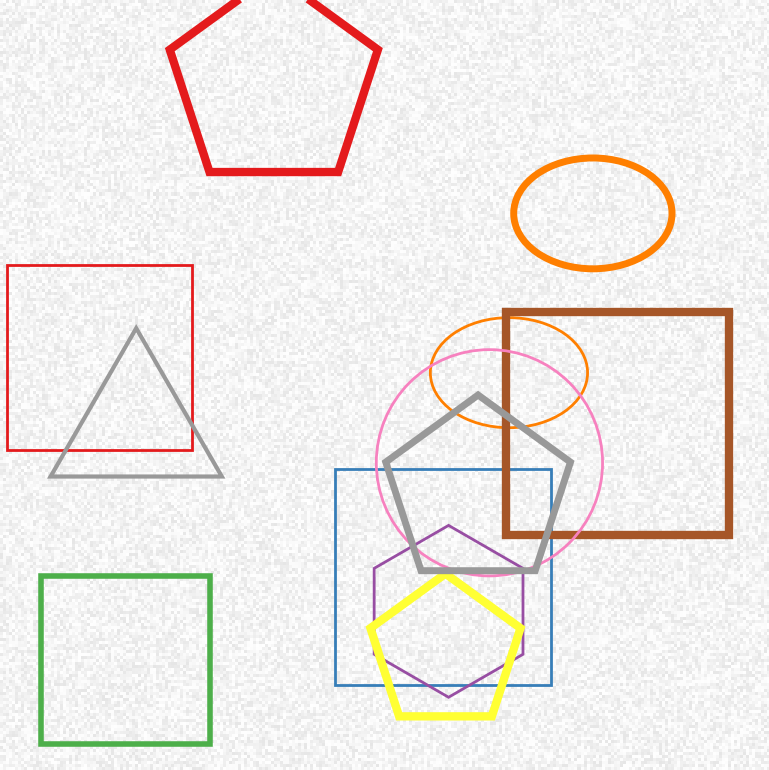[{"shape": "square", "thickness": 1, "radius": 0.6, "center": [0.129, 0.536]}, {"shape": "pentagon", "thickness": 3, "radius": 0.71, "center": [0.356, 0.892]}, {"shape": "square", "thickness": 1, "radius": 0.7, "center": [0.575, 0.25]}, {"shape": "square", "thickness": 2, "radius": 0.55, "center": [0.163, 0.143]}, {"shape": "hexagon", "thickness": 1, "radius": 0.56, "center": [0.583, 0.206]}, {"shape": "oval", "thickness": 2.5, "radius": 0.51, "center": [0.77, 0.723]}, {"shape": "oval", "thickness": 1, "radius": 0.51, "center": [0.661, 0.516]}, {"shape": "pentagon", "thickness": 3, "radius": 0.51, "center": [0.579, 0.153]}, {"shape": "square", "thickness": 3, "radius": 0.72, "center": [0.802, 0.45]}, {"shape": "circle", "thickness": 1, "radius": 0.73, "center": [0.636, 0.399]}, {"shape": "pentagon", "thickness": 2.5, "radius": 0.63, "center": [0.621, 0.361]}, {"shape": "triangle", "thickness": 1.5, "radius": 0.64, "center": [0.177, 0.445]}]